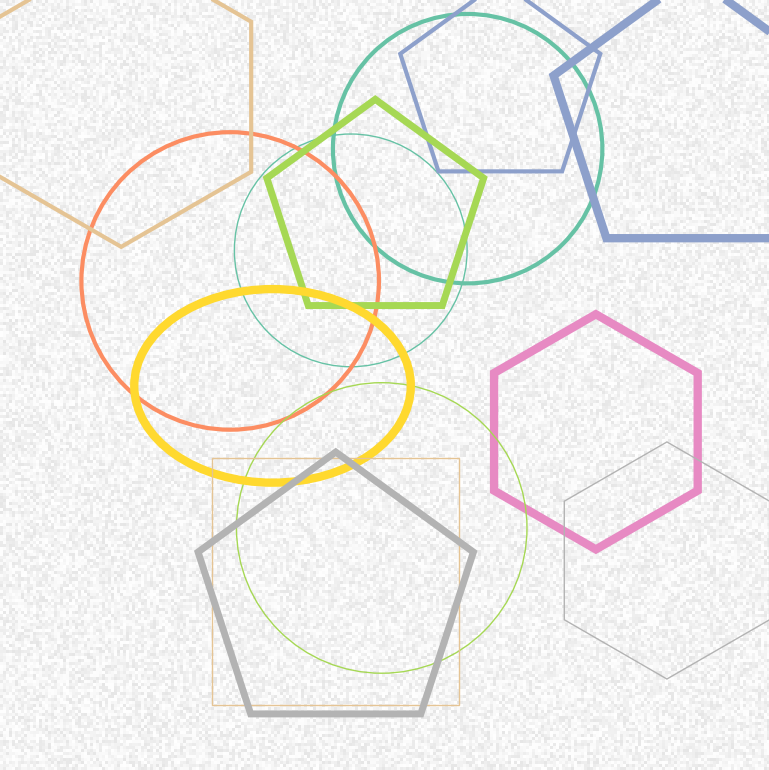[{"shape": "circle", "thickness": 1.5, "radius": 0.87, "center": [0.607, 0.807]}, {"shape": "circle", "thickness": 0.5, "radius": 0.76, "center": [0.456, 0.675]}, {"shape": "circle", "thickness": 1.5, "radius": 0.97, "center": [0.299, 0.635]}, {"shape": "pentagon", "thickness": 3, "radius": 0.94, "center": [0.899, 0.843]}, {"shape": "pentagon", "thickness": 1.5, "radius": 0.68, "center": [0.65, 0.888]}, {"shape": "hexagon", "thickness": 3, "radius": 0.76, "center": [0.774, 0.439]}, {"shape": "circle", "thickness": 0.5, "radius": 0.94, "center": [0.496, 0.314]}, {"shape": "pentagon", "thickness": 2.5, "radius": 0.74, "center": [0.487, 0.723]}, {"shape": "oval", "thickness": 3, "radius": 0.9, "center": [0.354, 0.499]}, {"shape": "square", "thickness": 0.5, "radius": 0.8, "center": [0.436, 0.244]}, {"shape": "hexagon", "thickness": 1.5, "radius": 0.97, "center": [0.157, 0.874]}, {"shape": "pentagon", "thickness": 2.5, "radius": 0.94, "center": [0.436, 0.225]}, {"shape": "hexagon", "thickness": 0.5, "radius": 0.77, "center": [0.866, 0.272]}]